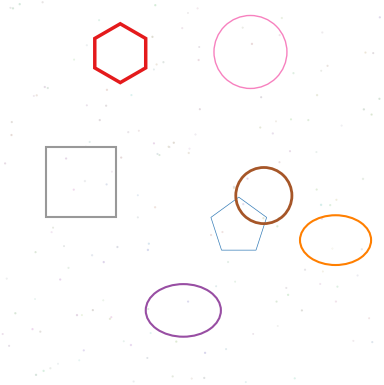[{"shape": "hexagon", "thickness": 2.5, "radius": 0.38, "center": [0.312, 0.862]}, {"shape": "pentagon", "thickness": 0.5, "radius": 0.38, "center": [0.62, 0.412]}, {"shape": "oval", "thickness": 1.5, "radius": 0.49, "center": [0.476, 0.194]}, {"shape": "oval", "thickness": 1.5, "radius": 0.46, "center": [0.872, 0.376]}, {"shape": "circle", "thickness": 2, "radius": 0.36, "center": [0.685, 0.492]}, {"shape": "circle", "thickness": 1, "radius": 0.47, "center": [0.651, 0.865]}, {"shape": "square", "thickness": 1.5, "radius": 0.46, "center": [0.21, 0.528]}]